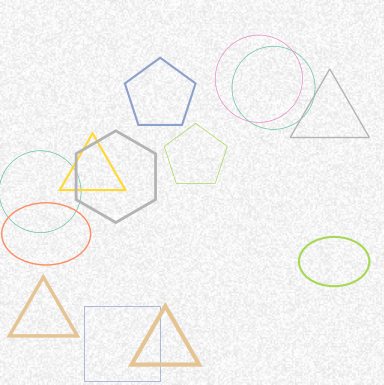[{"shape": "circle", "thickness": 0.5, "radius": 0.54, "center": [0.71, 0.772]}, {"shape": "circle", "thickness": 0.5, "radius": 0.53, "center": [0.104, 0.502]}, {"shape": "oval", "thickness": 1, "radius": 0.58, "center": [0.12, 0.393]}, {"shape": "pentagon", "thickness": 1.5, "radius": 0.48, "center": [0.416, 0.754]}, {"shape": "square", "thickness": 0.5, "radius": 0.49, "center": [0.317, 0.108]}, {"shape": "circle", "thickness": 0.5, "radius": 0.57, "center": [0.672, 0.795]}, {"shape": "pentagon", "thickness": 0.5, "radius": 0.43, "center": [0.508, 0.593]}, {"shape": "oval", "thickness": 1.5, "radius": 0.46, "center": [0.868, 0.321]}, {"shape": "triangle", "thickness": 1.5, "radius": 0.49, "center": [0.241, 0.555]}, {"shape": "triangle", "thickness": 3, "radius": 0.51, "center": [0.429, 0.104]}, {"shape": "triangle", "thickness": 2.5, "radius": 0.51, "center": [0.113, 0.179]}, {"shape": "hexagon", "thickness": 2, "radius": 0.6, "center": [0.301, 0.541]}, {"shape": "triangle", "thickness": 1, "radius": 0.59, "center": [0.857, 0.702]}]